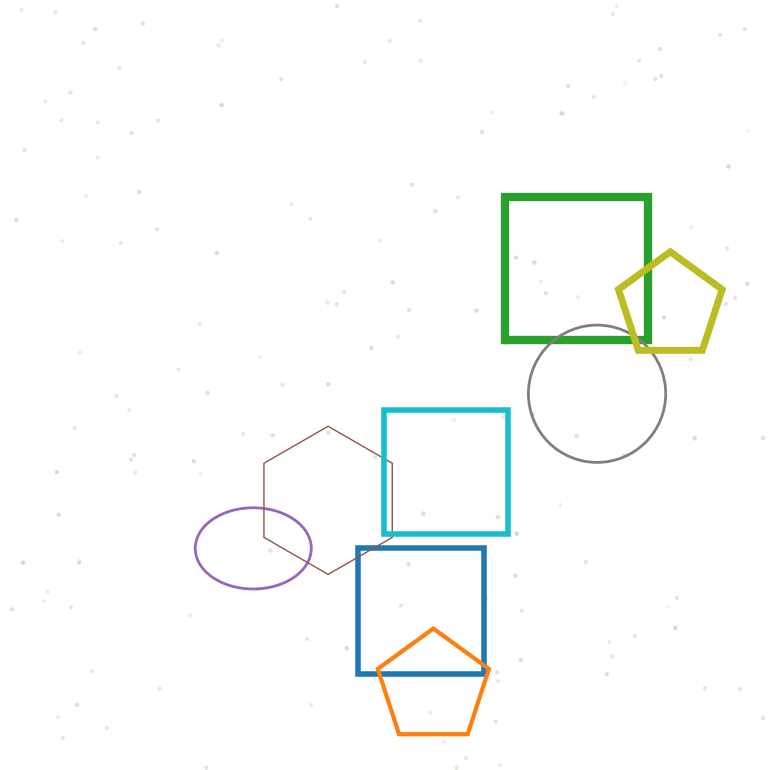[{"shape": "square", "thickness": 2, "radius": 0.41, "center": [0.547, 0.206]}, {"shape": "pentagon", "thickness": 1.5, "radius": 0.38, "center": [0.563, 0.108]}, {"shape": "square", "thickness": 3, "radius": 0.46, "center": [0.748, 0.651]}, {"shape": "oval", "thickness": 1, "radius": 0.38, "center": [0.329, 0.288]}, {"shape": "hexagon", "thickness": 0.5, "radius": 0.48, "center": [0.426, 0.35]}, {"shape": "circle", "thickness": 1, "radius": 0.45, "center": [0.775, 0.489]}, {"shape": "pentagon", "thickness": 2.5, "radius": 0.35, "center": [0.871, 0.602]}, {"shape": "square", "thickness": 2, "radius": 0.4, "center": [0.579, 0.388]}]